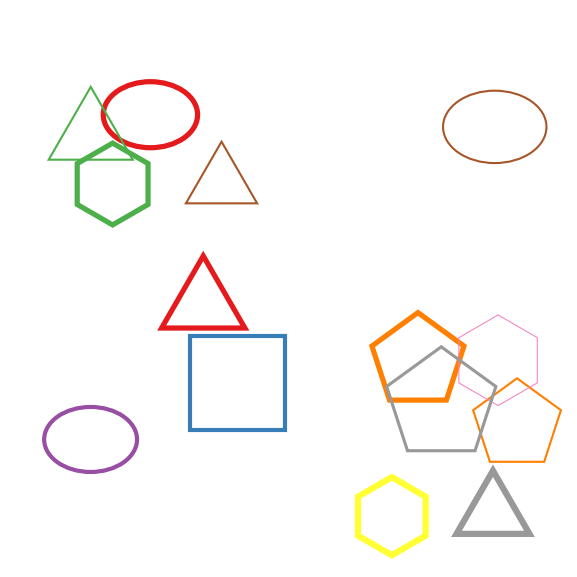[{"shape": "triangle", "thickness": 2.5, "radius": 0.42, "center": [0.352, 0.473]}, {"shape": "oval", "thickness": 2.5, "radius": 0.41, "center": [0.26, 0.801]}, {"shape": "square", "thickness": 2, "radius": 0.41, "center": [0.411, 0.336]}, {"shape": "hexagon", "thickness": 2.5, "radius": 0.35, "center": [0.195, 0.68]}, {"shape": "triangle", "thickness": 1, "radius": 0.42, "center": [0.157, 0.765]}, {"shape": "oval", "thickness": 2, "radius": 0.4, "center": [0.157, 0.238]}, {"shape": "pentagon", "thickness": 2.5, "radius": 0.42, "center": [0.724, 0.374]}, {"shape": "pentagon", "thickness": 1, "radius": 0.4, "center": [0.895, 0.264]}, {"shape": "hexagon", "thickness": 3, "radius": 0.34, "center": [0.678, 0.105]}, {"shape": "triangle", "thickness": 1, "radius": 0.36, "center": [0.384, 0.683]}, {"shape": "oval", "thickness": 1, "radius": 0.45, "center": [0.857, 0.779]}, {"shape": "hexagon", "thickness": 0.5, "radius": 0.39, "center": [0.862, 0.375]}, {"shape": "triangle", "thickness": 3, "radius": 0.36, "center": [0.854, 0.111]}, {"shape": "pentagon", "thickness": 1.5, "radius": 0.5, "center": [0.764, 0.299]}]